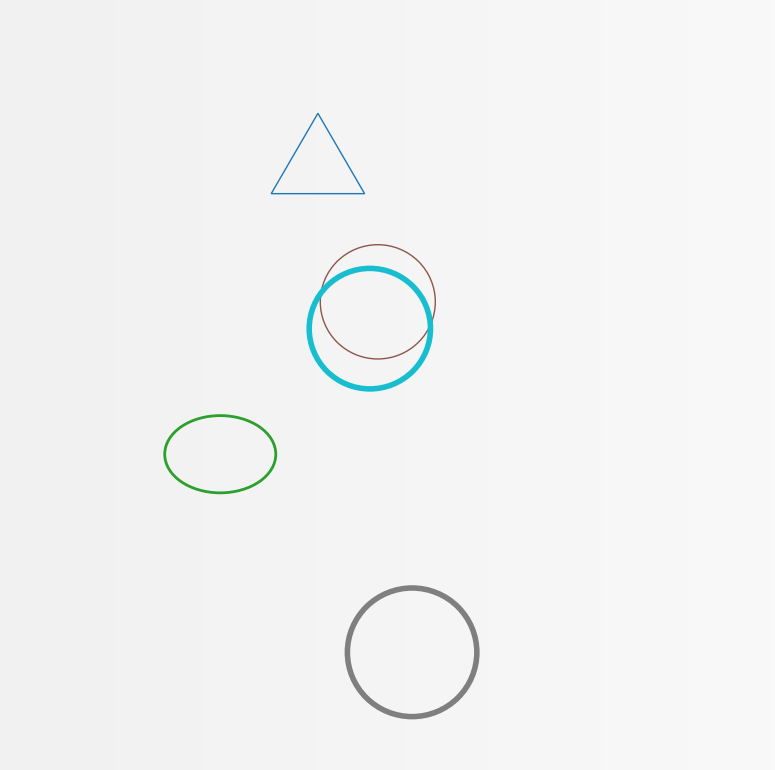[{"shape": "triangle", "thickness": 0.5, "radius": 0.35, "center": [0.41, 0.783]}, {"shape": "oval", "thickness": 1, "radius": 0.36, "center": [0.284, 0.41]}, {"shape": "circle", "thickness": 0.5, "radius": 0.37, "center": [0.487, 0.608]}, {"shape": "circle", "thickness": 2, "radius": 0.42, "center": [0.532, 0.153]}, {"shape": "circle", "thickness": 2, "radius": 0.39, "center": [0.477, 0.573]}]